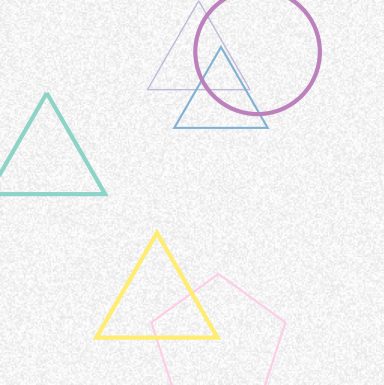[{"shape": "triangle", "thickness": 3, "radius": 0.87, "center": [0.122, 0.583]}, {"shape": "triangle", "thickness": 1, "radius": 0.77, "center": [0.516, 0.844]}, {"shape": "triangle", "thickness": 1.5, "radius": 0.7, "center": [0.574, 0.738]}, {"shape": "pentagon", "thickness": 1.5, "radius": 0.92, "center": [0.567, 0.106]}, {"shape": "circle", "thickness": 3, "radius": 0.81, "center": [0.669, 0.865]}, {"shape": "triangle", "thickness": 3, "radius": 0.91, "center": [0.408, 0.214]}]